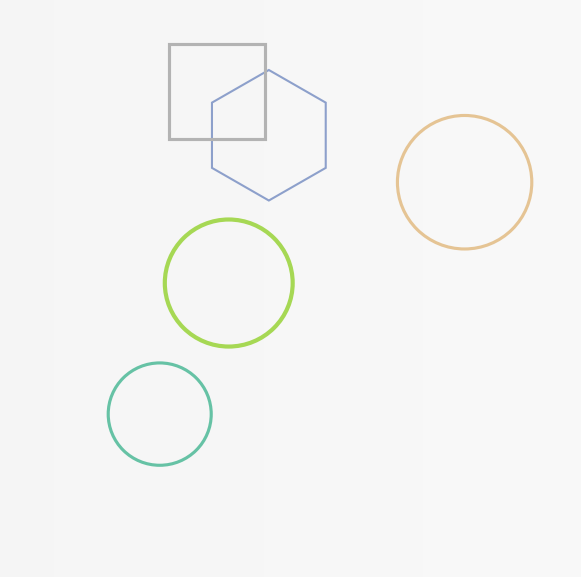[{"shape": "circle", "thickness": 1.5, "radius": 0.44, "center": [0.275, 0.282]}, {"shape": "hexagon", "thickness": 1, "radius": 0.56, "center": [0.463, 0.765]}, {"shape": "circle", "thickness": 2, "radius": 0.55, "center": [0.394, 0.509]}, {"shape": "circle", "thickness": 1.5, "radius": 0.58, "center": [0.799, 0.684]}, {"shape": "square", "thickness": 1.5, "radius": 0.41, "center": [0.373, 0.84]}]